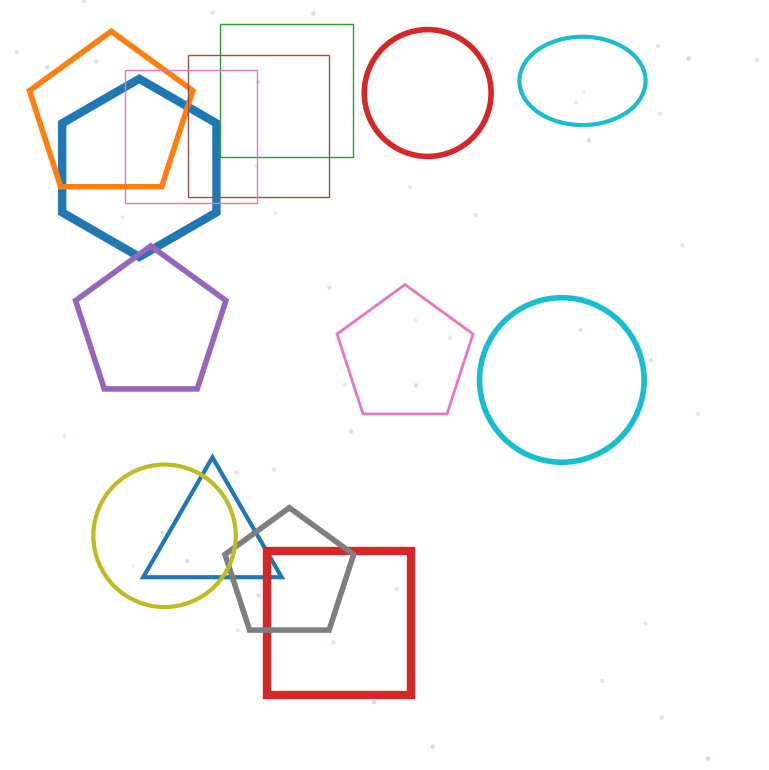[{"shape": "hexagon", "thickness": 3, "radius": 0.58, "center": [0.181, 0.782]}, {"shape": "triangle", "thickness": 1.5, "radius": 0.52, "center": [0.276, 0.302]}, {"shape": "pentagon", "thickness": 2, "radius": 0.56, "center": [0.144, 0.848]}, {"shape": "square", "thickness": 0.5, "radius": 0.43, "center": [0.372, 0.882]}, {"shape": "square", "thickness": 3, "radius": 0.47, "center": [0.44, 0.191]}, {"shape": "circle", "thickness": 2, "radius": 0.41, "center": [0.555, 0.879]}, {"shape": "pentagon", "thickness": 2, "radius": 0.51, "center": [0.196, 0.578]}, {"shape": "square", "thickness": 0.5, "radius": 0.46, "center": [0.336, 0.837]}, {"shape": "pentagon", "thickness": 1, "radius": 0.46, "center": [0.526, 0.538]}, {"shape": "square", "thickness": 0.5, "radius": 0.43, "center": [0.248, 0.823]}, {"shape": "pentagon", "thickness": 2, "radius": 0.44, "center": [0.376, 0.253]}, {"shape": "circle", "thickness": 1.5, "radius": 0.46, "center": [0.214, 0.304]}, {"shape": "oval", "thickness": 1.5, "radius": 0.41, "center": [0.756, 0.895]}, {"shape": "circle", "thickness": 2, "radius": 0.53, "center": [0.73, 0.507]}]